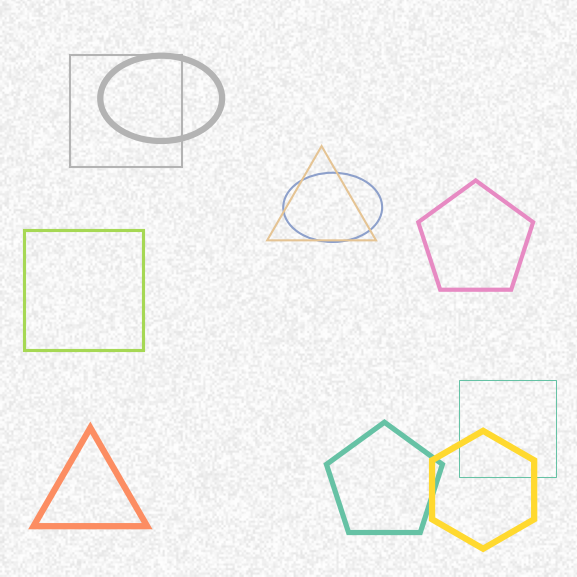[{"shape": "pentagon", "thickness": 2.5, "radius": 0.53, "center": [0.666, 0.162]}, {"shape": "square", "thickness": 0.5, "radius": 0.42, "center": [0.878, 0.256]}, {"shape": "triangle", "thickness": 3, "radius": 0.57, "center": [0.156, 0.145]}, {"shape": "oval", "thickness": 1, "radius": 0.43, "center": [0.576, 0.64]}, {"shape": "pentagon", "thickness": 2, "radius": 0.52, "center": [0.824, 0.582]}, {"shape": "square", "thickness": 1.5, "radius": 0.52, "center": [0.145, 0.497]}, {"shape": "hexagon", "thickness": 3, "radius": 0.51, "center": [0.837, 0.151]}, {"shape": "triangle", "thickness": 1, "radius": 0.54, "center": [0.557, 0.637]}, {"shape": "square", "thickness": 1, "radius": 0.49, "center": [0.218, 0.807]}, {"shape": "oval", "thickness": 3, "radius": 0.53, "center": [0.279, 0.829]}]